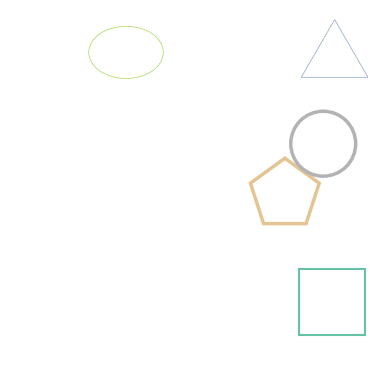[{"shape": "square", "thickness": 1.5, "radius": 0.42, "center": [0.862, 0.216]}, {"shape": "triangle", "thickness": 0.5, "radius": 0.5, "center": [0.869, 0.849]}, {"shape": "oval", "thickness": 0.5, "radius": 0.48, "center": [0.327, 0.864]}, {"shape": "pentagon", "thickness": 2.5, "radius": 0.47, "center": [0.74, 0.495]}, {"shape": "circle", "thickness": 2.5, "radius": 0.42, "center": [0.84, 0.627]}]